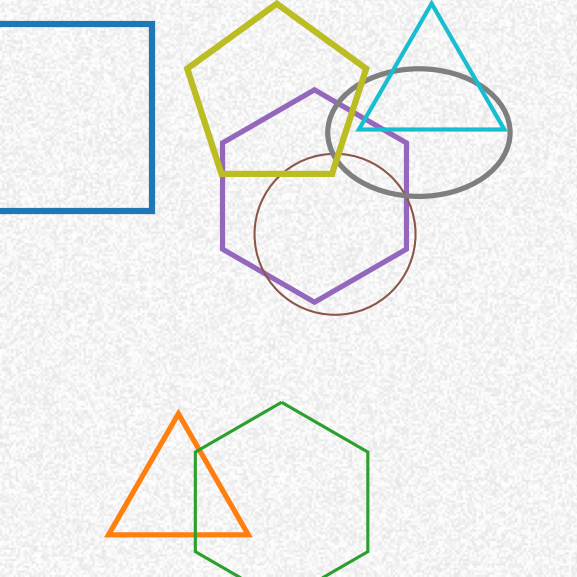[{"shape": "square", "thickness": 3, "radius": 0.81, "center": [0.101, 0.796]}, {"shape": "triangle", "thickness": 2.5, "radius": 0.7, "center": [0.309, 0.143]}, {"shape": "hexagon", "thickness": 1.5, "radius": 0.86, "center": [0.488, 0.13]}, {"shape": "hexagon", "thickness": 2.5, "radius": 0.92, "center": [0.545, 0.66]}, {"shape": "circle", "thickness": 1, "radius": 0.7, "center": [0.58, 0.593]}, {"shape": "oval", "thickness": 2.5, "radius": 0.79, "center": [0.725, 0.77]}, {"shape": "pentagon", "thickness": 3, "radius": 0.81, "center": [0.479, 0.83]}, {"shape": "triangle", "thickness": 2, "radius": 0.73, "center": [0.747, 0.848]}]